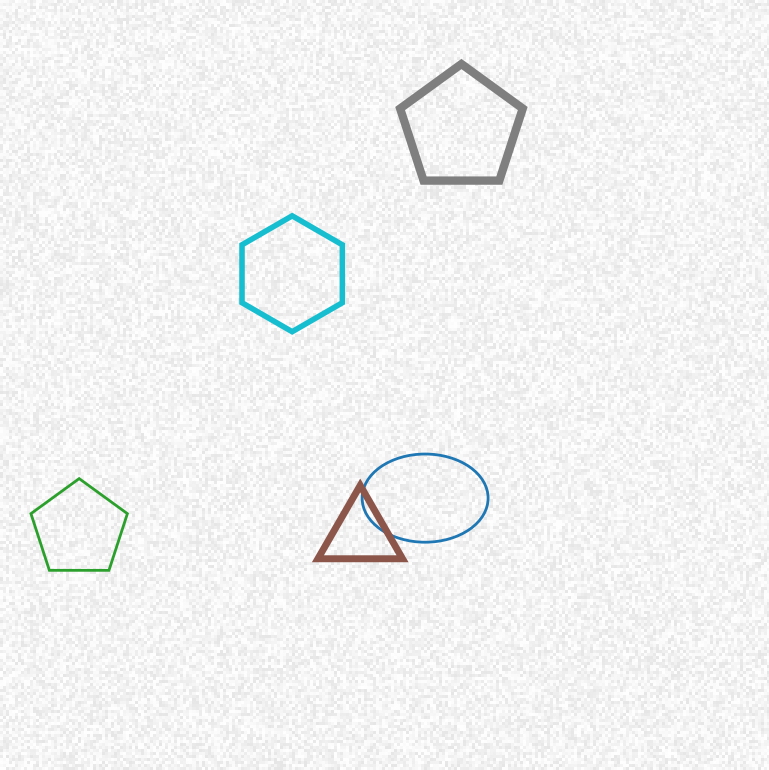[{"shape": "oval", "thickness": 1, "radius": 0.41, "center": [0.552, 0.353]}, {"shape": "pentagon", "thickness": 1, "radius": 0.33, "center": [0.103, 0.313]}, {"shape": "triangle", "thickness": 2.5, "radius": 0.32, "center": [0.468, 0.306]}, {"shape": "pentagon", "thickness": 3, "radius": 0.42, "center": [0.599, 0.833]}, {"shape": "hexagon", "thickness": 2, "radius": 0.38, "center": [0.379, 0.644]}]